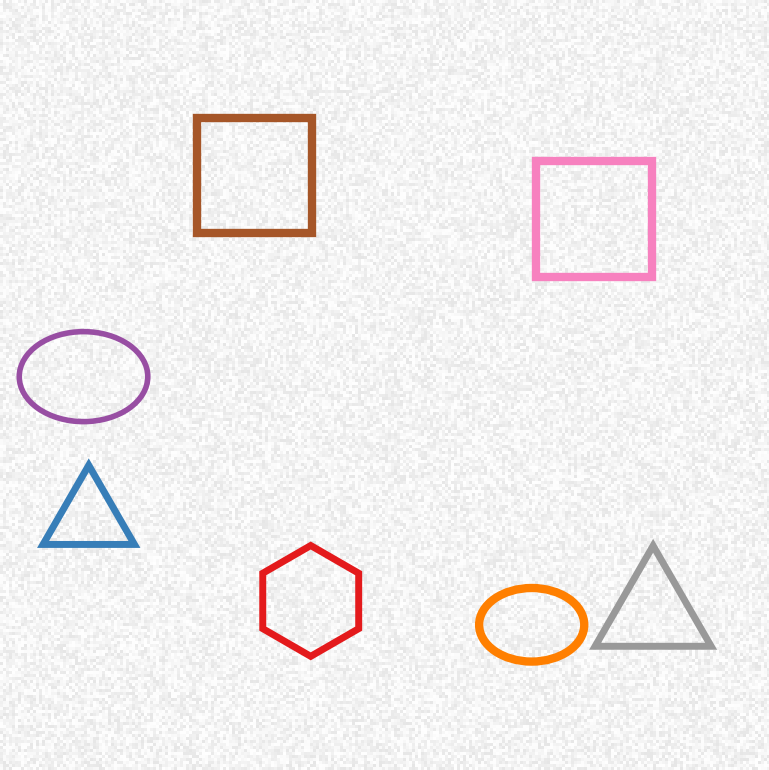[{"shape": "hexagon", "thickness": 2.5, "radius": 0.36, "center": [0.404, 0.22]}, {"shape": "triangle", "thickness": 2.5, "radius": 0.34, "center": [0.115, 0.327]}, {"shape": "oval", "thickness": 2, "radius": 0.42, "center": [0.108, 0.511]}, {"shape": "oval", "thickness": 3, "radius": 0.34, "center": [0.69, 0.189]}, {"shape": "square", "thickness": 3, "radius": 0.38, "center": [0.331, 0.772]}, {"shape": "square", "thickness": 3, "radius": 0.38, "center": [0.771, 0.716]}, {"shape": "triangle", "thickness": 2.5, "radius": 0.44, "center": [0.848, 0.204]}]